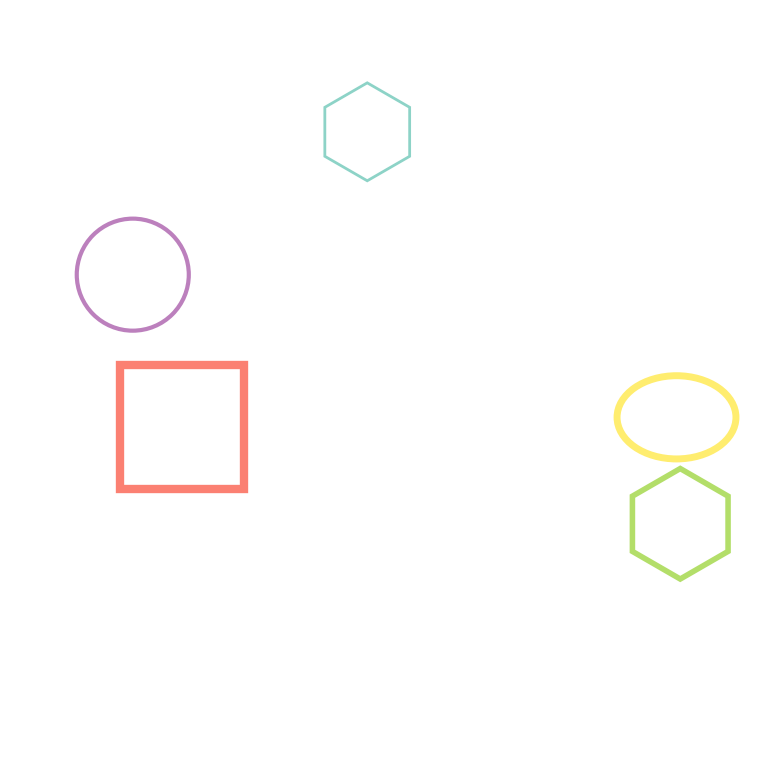[{"shape": "hexagon", "thickness": 1, "radius": 0.32, "center": [0.477, 0.829]}, {"shape": "square", "thickness": 3, "radius": 0.4, "center": [0.236, 0.446]}, {"shape": "hexagon", "thickness": 2, "radius": 0.36, "center": [0.883, 0.32]}, {"shape": "circle", "thickness": 1.5, "radius": 0.36, "center": [0.172, 0.643]}, {"shape": "oval", "thickness": 2.5, "radius": 0.39, "center": [0.879, 0.458]}]